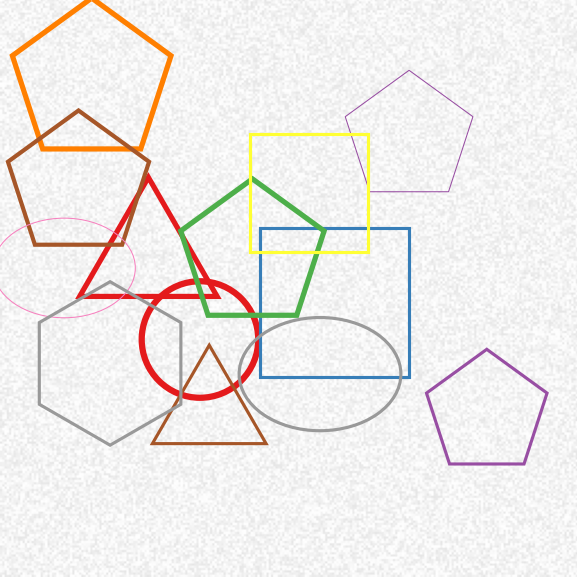[{"shape": "triangle", "thickness": 2.5, "radius": 0.69, "center": [0.257, 0.555]}, {"shape": "circle", "thickness": 3, "radius": 0.5, "center": [0.346, 0.411]}, {"shape": "square", "thickness": 1.5, "radius": 0.65, "center": [0.58, 0.475]}, {"shape": "pentagon", "thickness": 2.5, "radius": 0.65, "center": [0.437, 0.559]}, {"shape": "pentagon", "thickness": 1.5, "radius": 0.55, "center": [0.843, 0.284]}, {"shape": "pentagon", "thickness": 0.5, "radius": 0.58, "center": [0.708, 0.761]}, {"shape": "pentagon", "thickness": 2.5, "radius": 0.72, "center": [0.159, 0.858]}, {"shape": "square", "thickness": 1.5, "radius": 0.51, "center": [0.535, 0.664]}, {"shape": "triangle", "thickness": 1.5, "radius": 0.57, "center": [0.362, 0.288]}, {"shape": "pentagon", "thickness": 2, "radius": 0.64, "center": [0.136, 0.679]}, {"shape": "oval", "thickness": 0.5, "radius": 0.62, "center": [0.111, 0.535]}, {"shape": "oval", "thickness": 1.5, "radius": 0.7, "center": [0.554, 0.351]}, {"shape": "hexagon", "thickness": 1.5, "radius": 0.71, "center": [0.191, 0.37]}]